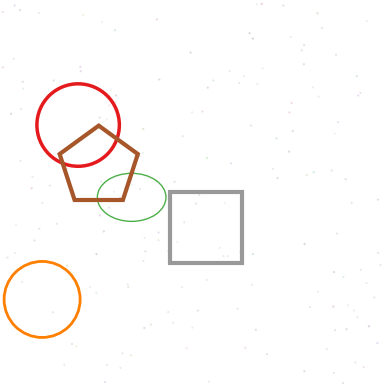[{"shape": "circle", "thickness": 2.5, "radius": 0.54, "center": [0.203, 0.675]}, {"shape": "oval", "thickness": 1, "radius": 0.45, "center": [0.342, 0.487]}, {"shape": "circle", "thickness": 2, "radius": 0.49, "center": [0.109, 0.222]}, {"shape": "pentagon", "thickness": 3, "radius": 0.53, "center": [0.256, 0.567]}, {"shape": "square", "thickness": 3, "radius": 0.47, "center": [0.536, 0.409]}]